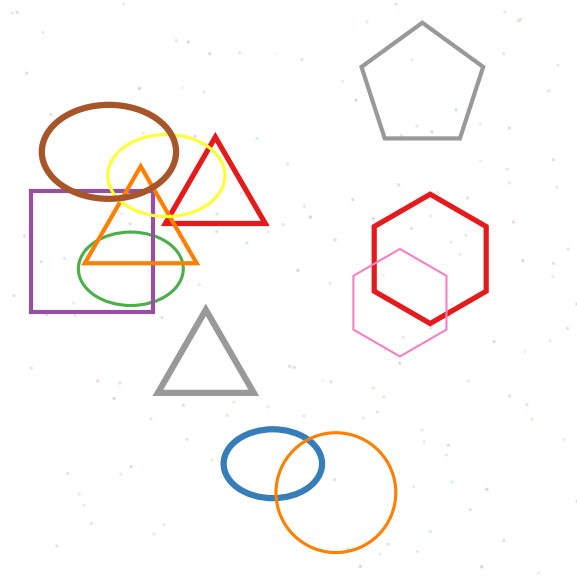[{"shape": "hexagon", "thickness": 2.5, "radius": 0.56, "center": [0.745, 0.551]}, {"shape": "triangle", "thickness": 2.5, "radius": 0.5, "center": [0.373, 0.662]}, {"shape": "oval", "thickness": 3, "radius": 0.43, "center": [0.472, 0.196]}, {"shape": "oval", "thickness": 1.5, "radius": 0.45, "center": [0.227, 0.534]}, {"shape": "square", "thickness": 2, "radius": 0.53, "center": [0.159, 0.564]}, {"shape": "triangle", "thickness": 2, "radius": 0.56, "center": [0.244, 0.599]}, {"shape": "circle", "thickness": 1.5, "radius": 0.52, "center": [0.582, 0.146]}, {"shape": "oval", "thickness": 1.5, "radius": 0.51, "center": [0.288, 0.695]}, {"shape": "oval", "thickness": 3, "radius": 0.58, "center": [0.189, 0.736]}, {"shape": "hexagon", "thickness": 1, "radius": 0.47, "center": [0.693, 0.475]}, {"shape": "pentagon", "thickness": 2, "radius": 0.55, "center": [0.731, 0.849]}, {"shape": "triangle", "thickness": 3, "radius": 0.48, "center": [0.356, 0.367]}]